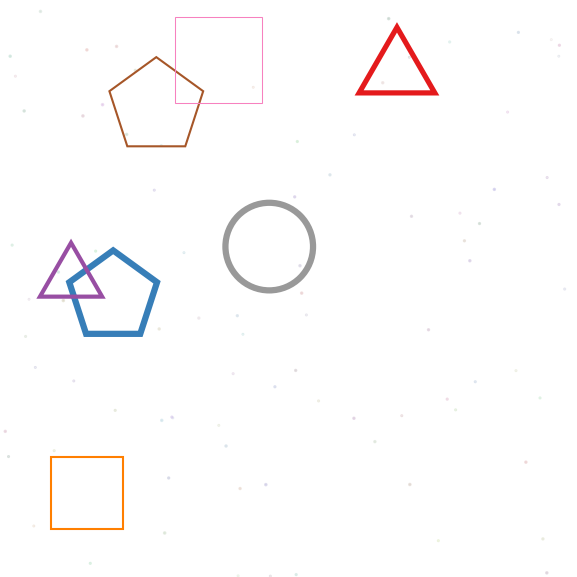[{"shape": "triangle", "thickness": 2.5, "radius": 0.38, "center": [0.687, 0.876]}, {"shape": "pentagon", "thickness": 3, "radius": 0.4, "center": [0.196, 0.486]}, {"shape": "triangle", "thickness": 2, "radius": 0.31, "center": [0.123, 0.517]}, {"shape": "square", "thickness": 1, "radius": 0.31, "center": [0.151, 0.146]}, {"shape": "pentagon", "thickness": 1, "radius": 0.43, "center": [0.271, 0.815]}, {"shape": "square", "thickness": 0.5, "radius": 0.38, "center": [0.378, 0.895]}, {"shape": "circle", "thickness": 3, "radius": 0.38, "center": [0.466, 0.572]}]